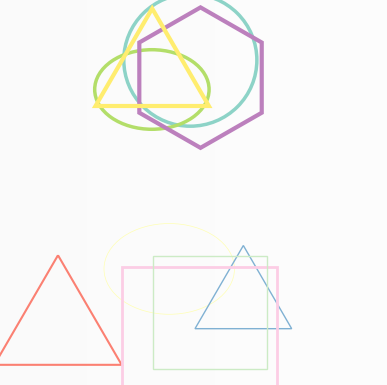[{"shape": "circle", "thickness": 2.5, "radius": 0.86, "center": [0.491, 0.844]}, {"shape": "oval", "thickness": 0.5, "radius": 0.84, "center": [0.437, 0.302]}, {"shape": "triangle", "thickness": 1.5, "radius": 0.95, "center": [0.15, 0.147]}, {"shape": "triangle", "thickness": 1, "radius": 0.72, "center": [0.628, 0.218]}, {"shape": "oval", "thickness": 2.5, "radius": 0.74, "center": [0.392, 0.768]}, {"shape": "square", "thickness": 2, "radius": 1.0, "center": [0.515, 0.106]}, {"shape": "hexagon", "thickness": 3, "radius": 0.91, "center": [0.517, 0.798]}, {"shape": "square", "thickness": 1, "radius": 0.73, "center": [0.543, 0.189]}, {"shape": "triangle", "thickness": 3, "radius": 0.84, "center": [0.393, 0.809]}]